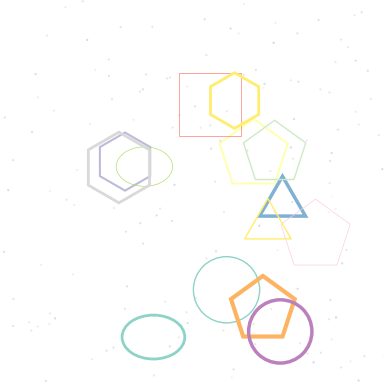[{"shape": "circle", "thickness": 1, "radius": 0.43, "center": [0.588, 0.247]}, {"shape": "oval", "thickness": 2, "radius": 0.41, "center": [0.398, 0.125]}, {"shape": "pentagon", "thickness": 1.5, "radius": 0.46, "center": [0.659, 0.598]}, {"shape": "hexagon", "thickness": 1.5, "radius": 0.38, "center": [0.325, 0.58]}, {"shape": "square", "thickness": 0.5, "radius": 0.4, "center": [0.546, 0.728]}, {"shape": "triangle", "thickness": 2.5, "radius": 0.34, "center": [0.734, 0.473]}, {"shape": "pentagon", "thickness": 3, "radius": 0.43, "center": [0.683, 0.196]}, {"shape": "oval", "thickness": 0.5, "radius": 0.37, "center": [0.375, 0.567]}, {"shape": "pentagon", "thickness": 0.5, "radius": 0.47, "center": [0.82, 0.388]}, {"shape": "hexagon", "thickness": 2, "radius": 0.46, "center": [0.309, 0.565]}, {"shape": "circle", "thickness": 2.5, "radius": 0.41, "center": [0.728, 0.139]}, {"shape": "pentagon", "thickness": 1, "radius": 0.43, "center": [0.713, 0.602]}, {"shape": "hexagon", "thickness": 2, "radius": 0.36, "center": [0.609, 0.739]}, {"shape": "triangle", "thickness": 1, "radius": 0.35, "center": [0.696, 0.414]}]